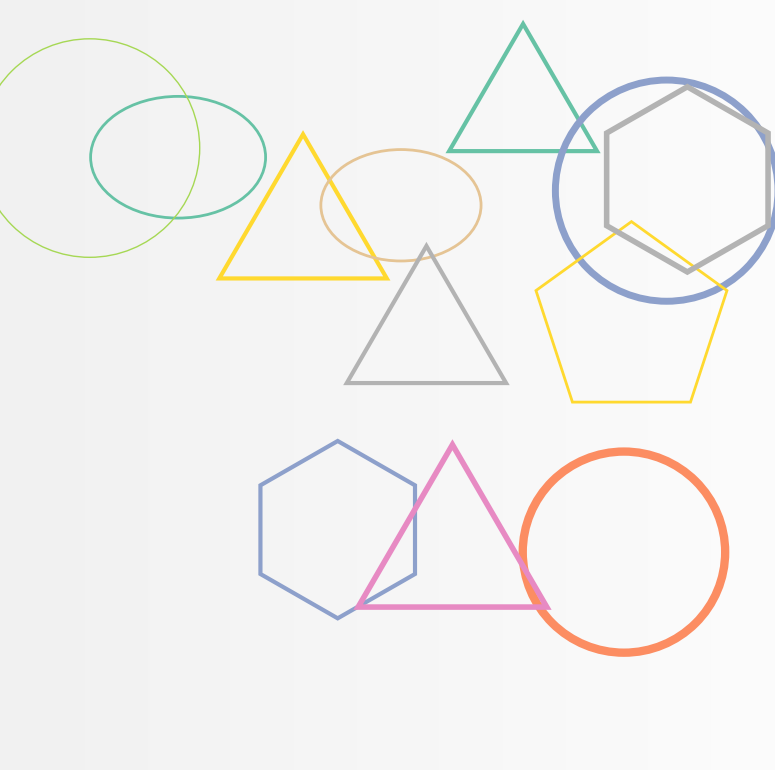[{"shape": "triangle", "thickness": 1.5, "radius": 0.55, "center": [0.675, 0.859]}, {"shape": "oval", "thickness": 1, "radius": 0.56, "center": [0.23, 0.796]}, {"shape": "circle", "thickness": 3, "radius": 0.65, "center": [0.805, 0.283]}, {"shape": "circle", "thickness": 2.5, "radius": 0.72, "center": [0.86, 0.752]}, {"shape": "hexagon", "thickness": 1.5, "radius": 0.58, "center": [0.436, 0.312]}, {"shape": "triangle", "thickness": 2, "radius": 0.7, "center": [0.584, 0.282]}, {"shape": "circle", "thickness": 0.5, "radius": 0.71, "center": [0.116, 0.808]}, {"shape": "triangle", "thickness": 1.5, "radius": 0.62, "center": [0.391, 0.701]}, {"shape": "pentagon", "thickness": 1, "radius": 0.65, "center": [0.815, 0.583]}, {"shape": "oval", "thickness": 1, "radius": 0.52, "center": [0.517, 0.733]}, {"shape": "triangle", "thickness": 1.5, "radius": 0.59, "center": [0.55, 0.562]}, {"shape": "hexagon", "thickness": 2, "radius": 0.6, "center": [0.887, 0.767]}]